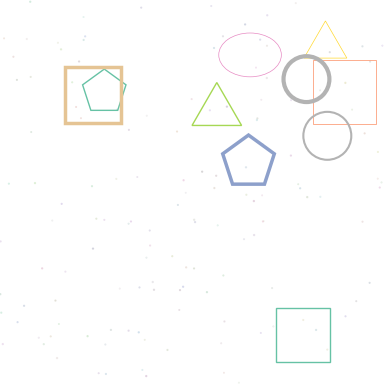[{"shape": "square", "thickness": 1, "radius": 0.35, "center": [0.787, 0.13]}, {"shape": "pentagon", "thickness": 1, "radius": 0.3, "center": [0.271, 0.761]}, {"shape": "square", "thickness": 0.5, "radius": 0.41, "center": [0.895, 0.761]}, {"shape": "pentagon", "thickness": 2.5, "radius": 0.35, "center": [0.645, 0.579]}, {"shape": "oval", "thickness": 0.5, "radius": 0.41, "center": [0.649, 0.857]}, {"shape": "triangle", "thickness": 1, "radius": 0.37, "center": [0.563, 0.711]}, {"shape": "triangle", "thickness": 0.5, "radius": 0.32, "center": [0.845, 0.881]}, {"shape": "square", "thickness": 2.5, "radius": 0.36, "center": [0.241, 0.754]}, {"shape": "circle", "thickness": 3, "radius": 0.3, "center": [0.796, 0.795]}, {"shape": "circle", "thickness": 1.5, "radius": 0.31, "center": [0.85, 0.647]}]